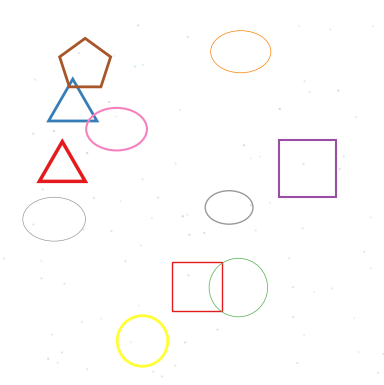[{"shape": "triangle", "thickness": 2.5, "radius": 0.34, "center": [0.162, 0.563]}, {"shape": "square", "thickness": 1, "radius": 0.32, "center": [0.512, 0.256]}, {"shape": "triangle", "thickness": 2, "radius": 0.36, "center": [0.189, 0.722]}, {"shape": "circle", "thickness": 0.5, "radius": 0.38, "center": [0.619, 0.253]}, {"shape": "square", "thickness": 1.5, "radius": 0.36, "center": [0.799, 0.562]}, {"shape": "oval", "thickness": 0.5, "radius": 0.39, "center": [0.625, 0.866]}, {"shape": "circle", "thickness": 2, "radius": 0.33, "center": [0.37, 0.114]}, {"shape": "pentagon", "thickness": 2, "radius": 0.35, "center": [0.221, 0.831]}, {"shape": "oval", "thickness": 1.5, "radius": 0.39, "center": [0.303, 0.665]}, {"shape": "oval", "thickness": 1, "radius": 0.31, "center": [0.595, 0.461]}, {"shape": "oval", "thickness": 0.5, "radius": 0.41, "center": [0.141, 0.431]}]